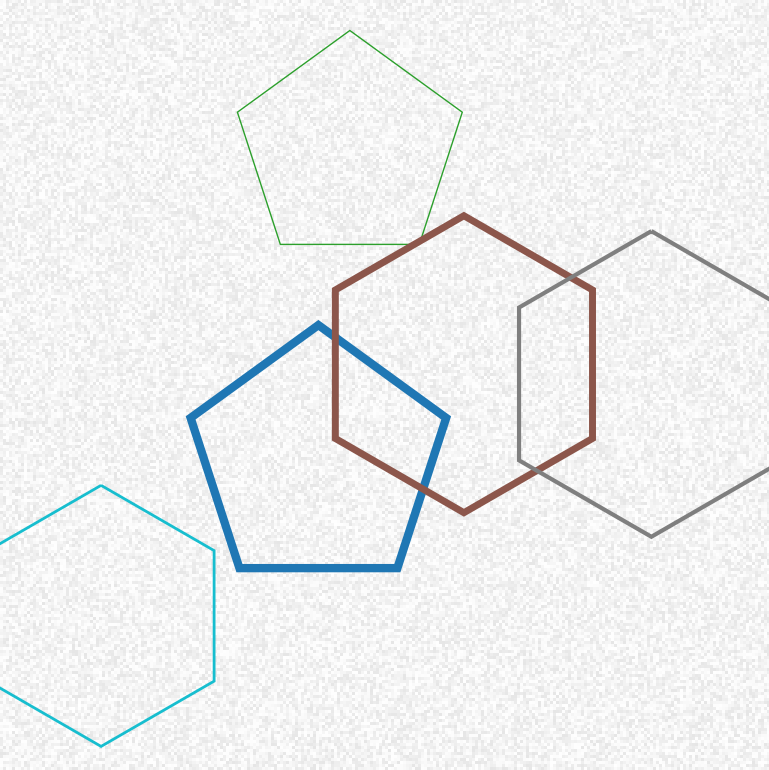[{"shape": "pentagon", "thickness": 3, "radius": 0.87, "center": [0.414, 0.403]}, {"shape": "pentagon", "thickness": 0.5, "radius": 0.77, "center": [0.454, 0.807]}, {"shape": "hexagon", "thickness": 2.5, "radius": 0.96, "center": [0.602, 0.527]}, {"shape": "hexagon", "thickness": 1.5, "radius": 0.99, "center": [0.846, 0.501]}, {"shape": "hexagon", "thickness": 1, "radius": 0.85, "center": [0.131, 0.2]}]